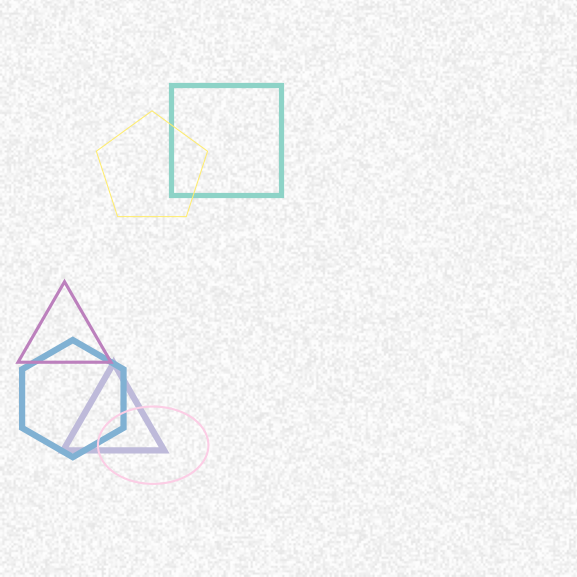[{"shape": "square", "thickness": 2.5, "radius": 0.48, "center": [0.391, 0.757]}, {"shape": "triangle", "thickness": 3, "radius": 0.5, "center": [0.197, 0.27]}, {"shape": "hexagon", "thickness": 3, "radius": 0.51, "center": [0.126, 0.309]}, {"shape": "oval", "thickness": 1, "radius": 0.48, "center": [0.265, 0.228]}, {"shape": "triangle", "thickness": 1.5, "radius": 0.46, "center": [0.112, 0.418]}, {"shape": "pentagon", "thickness": 0.5, "radius": 0.51, "center": [0.263, 0.706]}]